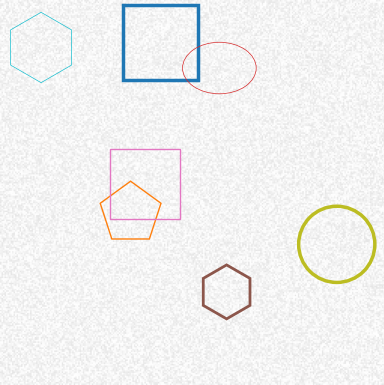[{"shape": "square", "thickness": 2.5, "radius": 0.49, "center": [0.417, 0.889]}, {"shape": "pentagon", "thickness": 1, "radius": 0.41, "center": [0.339, 0.446]}, {"shape": "oval", "thickness": 0.5, "radius": 0.48, "center": [0.57, 0.823]}, {"shape": "hexagon", "thickness": 2, "radius": 0.35, "center": [0.589, 0.242]}, {"shape": "square", "thickness": 1, "radius": 0.45, "center": [0.376, 0.521]}, {"shape": "circle", "thickness": 2.5, "radius": 0.49, "center": [0.875, 0.365]}, {"shape": "hexagon", "thickness": 0.5, "radius": 0.46, "center": [0.107, 0.877]}]